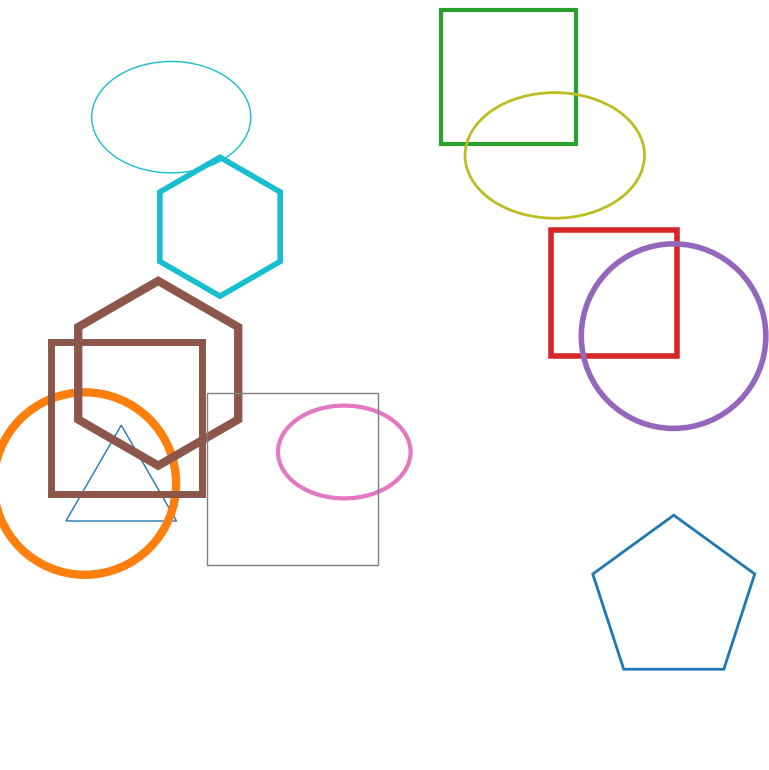[{"shape": "pentagon", "thickness": 1, "radius": 0.55, "center": [0.875, 0.22]}, {"shape": "triangle", "thickness": 0.5, "radius": 0.41, "center": [0.157, 0.365]}, {"shape": "circle", "thickness": 3, "radius": 0.59, "center": [0.11, 0.372]}, {"shape": "square", "thickness": 1.5, "radius": 0.44, "center": [0.661, 0.9]}, {"shape": "square", "thickness": 2, "radius": 0.41, "center": [0.798, 0.62]}, {"shape": "circle", "thickness": 2, "radius": 0.6, "center": [0.875, 0.563]}, {"shape": "square", "thickness": 2.5, "radius": 0.49, "center": [0.164, 0.457]}, {"shape": "hexagon", "thickness": 3, "radius": 0.6, "center": [0.205, 0.515]}, {"shape": "oval", "thickness": 1.5, "radius": 0.43, "center": [0.447, 0.413]}, {"shape": "square", "thickness": 0.5, "radius": 0.56, "center": [0.379, 0.378]}, {"shape": "oval", "thickness": 1, "radius": 0.58, "center": [0.72, 0.798]}, {"shape": "hexagon", "thickness": 2, "radius": 0.45, "center": [0.286, 0.706]}, {"shape": "oval", "thickness": 0.5, "radius": 0.52, "center": [0.222, 0.848]}]